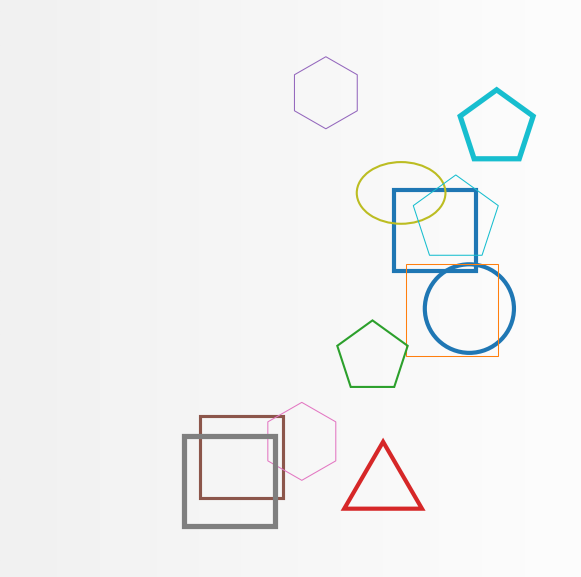[{"shape": "square", "thickness": 2, "radius": 0.35, "center": [0.749, 0.599]}, {"shape": "circle", "thickness": 2, "radius": 0.38, "center": [0.808, 0.465]}, {"shape": "square", "thickness": 0.5, "radius": 0.4, "center": [0.777, 0.463]}, {"shape": "pentagon", "thickness": 1, "radius": 0.32, "center": [0.641, 0.381]}, {"shape": "triangle", "thickness": 2, "radius": 0.39, "center": [0.659, 0.157]}, {"shape": "hexagon", "thickness": 0.5, "radius": 0.31, "center": [0.561, 0.839]}, {"shape": "square", "thickness": 1.5, "radius": 0.36, "center": [0.415, 0.208]}, {"shape": "hexagon", "thickness": 0.5, "radius": 0.34, "center": [0.519, 0.235]}, {"shape": "square", "thickness": 2.5, "radius": 0.39, "center": [0.395, 0.166]}, {"shape": "oval", "thickness": 1, "radius": 0.38, "center": [0.69, 0.665]}, {"shape": "pentagon", "thickness": 2.5, "radius": 0.33, "center": [0.854, 0.778]}, {"shape": "pentagon", "thickness": 0.5, "radius": 0.38, "center": [0.784, 0.619]}]